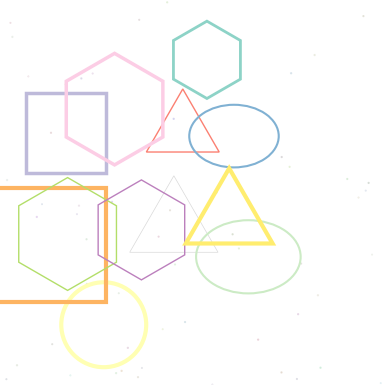[{"shape": "hexagon", "thickness": 2, "radius": 0.5, "center": [0.537, 0.845]}, {"shape": "circle", "thickness": 3, "radius": 0.55, "center": [0.269, 0.157]}, {"shape": "square", "thickness": 2.5, "radius": 0.52, "center": [0.172, 0.654]}, {"shape": "triangle", "thickness": 1, "radius": 0.55, "center": [0.475, 0.66]}, {"shape": "oval", "thickness": 1.5, "radius": 0.58, "center": [0.608, 0.647]}, {"shape": "square", "thickness": 3, "radius": 0.74, "center": [0.126, 0.363]}, {"shape": "hexagon", "thickness": 1, "radius": 0.73, "center": [0.176, 0.392]}, {"shape": "hexagon", "thickness": 2.5, "radius": 0.72, "center": [0.298, 0.717]}, {"shape": "triangle", "thickness": 0.5, "radius": 0.66, "center": [0.452, 0.411]}, {"shape": "hexagon", "thickness": 1, "radius": 0.65, "center": [0.367, 0.403]}, {"shape": "oval", "thickness": 1.5, "radius": 0.68, "center": [0.645, 0.333]}, {"shape": "triangle", "thickness": 3, "radius": 0.65, "center": [0.595, 0.433]}]